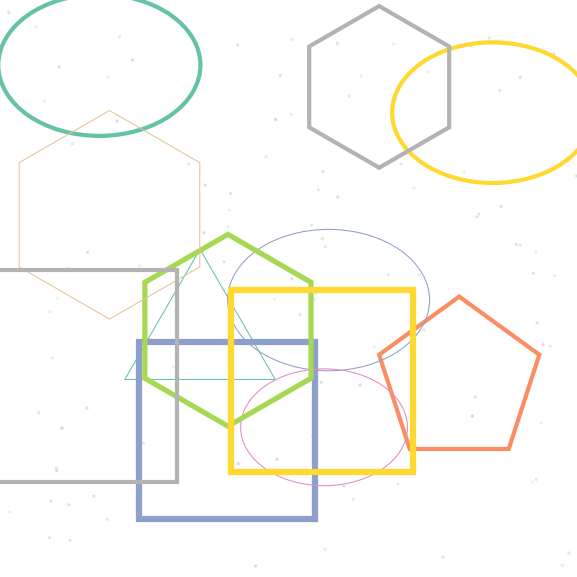[{"shape": "triangle", "thickness": 0.5, "radius": 0.75, "center": [0.346, 0.417]}, {"shape": "oval", "thickness": 2, "radius": 0.87, "center": [0.172, 0.886]}, {"shape": "pentagon", "thickness": 2, "radius": 0.73, "center": [0.795, 0.34]}, {"shape": "oval", "thickness": 0.5, "radius": 0.87, "center": [0.569, 0.48]}, {"shape": "square", "thickness": 3, "radius": 0.77, "center": [0.393, 0.254]}, {"shape": "oval", "thickness": 0.5, "radius": 0.72, "center": [0.561, 0.259]}, {"shape": "hexagon", "thickness": 2.5, "radius": 0.83, "center": [0.395, 0.427]}, {"shape": "oval", "thickness": 2, "radius": 0.87, "center": [0.853, 0.804]}, {"shape": "square", "thickness": 3, "radius": 0.79, "center": [0.557, 0.34]}, {"shape": "hexagon", "thickness": 0.5, "radius": 0.9, "center": [0.19, 0.627]}, {"shape": "hexagon", "thickness": 2, "radius": 0.7, "center": [0.657, 0.849]}, {"shape": "square", "thickness": 2, "radius": 0.92, "center": [0.123, 0.349]}]